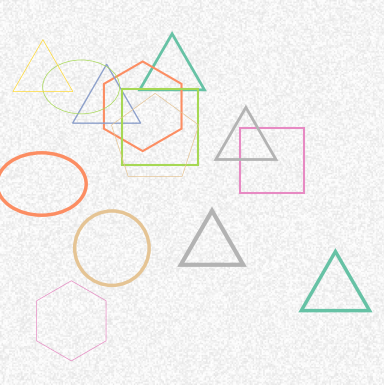[{"shape": "triangle", "thickness": 2.5, "radius": 0.51, "center": [0.871, 0.244]}, {"shape": "triangle", "thickness": 2, "radius": 0.49, "center": [0.447, 0.815]}, {"shape": "oval", "thickness": 2.5, "radius": 0.58, "center": [0.108, 0.522]}, {"shape": "hexagon", "thickness": 1.5, "radius": 0.58, "center": [0.371, 0.724]}, {"shape": "triangle", "thickness": 1, "radius": 0.51, "center": [0.277, 0.731]}, {"shape": "hexagon", "thickness": 0.5, "radius": 0.52, "center": [0.185, 0.167]}, {"shape": "square", "thickness": 1.5, "radius": 0.42, "center": [0.707, 0.583]}, {"shape": "oval", "thickness": 0.5, "radius": 0.5, "center": [0.211, 0.774]}, {"shape": "square", "thickness": 1.5, "radius": 0.49, "center": [0.415, 0.671]}, {"shape": "triangle", "thickness": 0.5, "radius": 0.45, "center": [0.111, 0.807]}, {"shape": "pentagon", "thickness": 0.5, "radius": 0.6, "center": [0.403, 0.638]}, {"shape": "circle", "thickness": 2.5, "radius": 0.48, "center": [0.291, 0.355]}, {"shape": "triangle", "thickness": 2, "radius": 0.45, "center": [0.639, 0.631]}, {"shape": "triangle", "thickness": 3, "radius": 0.47, "center": [0.551, 0.359]}]